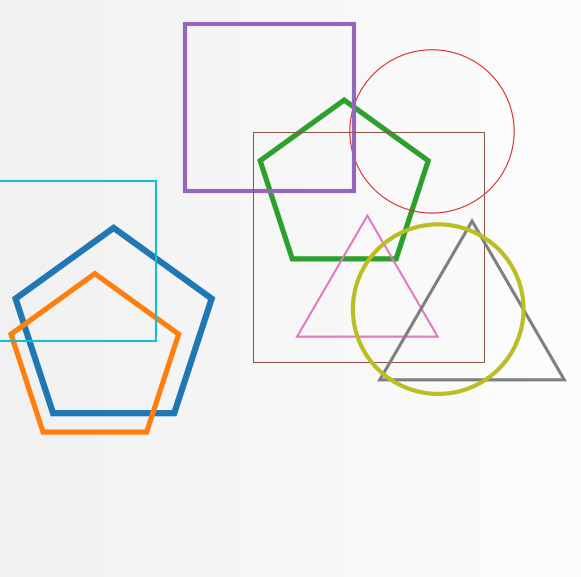[{"shape": "pentagon", "thickness": 3, "radius": 0.89, "center": [0.196, 0.427]}, {"shape": "pentagon", "thickness": 2.5, "radius": 0.76, "center": [0.163, 0.374]}, {"shape": "pentagon", "thickness": 2.5, "radius": 0.76, "center": [0.592, 0.674]}, {"shape": "circle", "thickness": 0.5, "radius": 0.71, "center": [0.743, 0.772]}, {"shape": "square", "thickness": 2, "radius": 0.72, "center": [0.464, 0.812]}, {"shape": "square", "thickness": 0.5, "radius": 1.0, "center": [0.634, 0.572]}, {"shape": "triangle", "thickness": 1, "radius": 0.7, "center": [0.632, 0.486]}, {"shape": "triangle", "thickness": 1.5, "radius": 0.92, "center": [0.812, 0.433]}, {"shape": "circle", "thickness": 2, "radius": 0.73, "center": [0.754, 0.464]}, {"shape": "square", "thickness": 1, "radius": 0.69, "center": [0.129, 0.548]}]